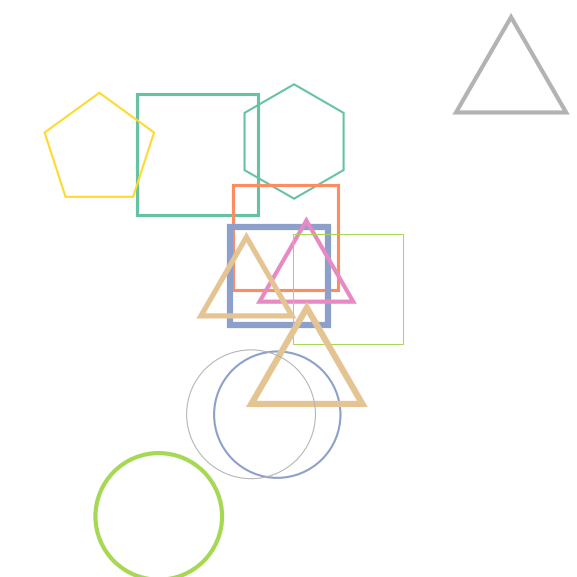[{"shape": "hexagon", "thickness": 1, "radius": 0.5, "center": [0.509, 0.754]}, {"shape": "square", "thickness": 1.5, "radius": 0.52, "center": [0.342, 0.731]}, {"shape": "square", "thickness": 1.5, "radius": 0.45, "center": [0.495, 0.589]}, {"shape": "circle", "thickness": 1, "radius": 0.55, "center": [0.48, 0.281]}, {"shape": "square", "thickness": 3, "radius": 0.42, "center": [0.484, 0.521]}, {"shape": "triangle", "thickness": 2, "radius": 0.47, "center": [0.531, 0.524]}, {"shape": "circle", "thickness": 2, "radius": 0.55, "center": [0.275, 0.105]}, {"shape": "square", "thickness": 0.5, "radius": 0.48, "center": [0.603, 0.498]}, {"shape": "pentagon", "thickness": 1, "radius": 0.5, "center": [0.172, 0.739]}, {"shape": "triangle", "thickness": 2.5, "radius": 0.46, "center": [0.427, 0.498]}, {"shape": "triangle", "thickness": 3, "radius": 0.56, "center": [0.531, 0.355]}, {"shape": "triangle", "thickness": 2, "radius": 0.55, "center": [0.885, 0.859]}, {"shape": "circle", "thickness": 0.5, "radius": 0.56, "center": [0.435, 0.282]}]